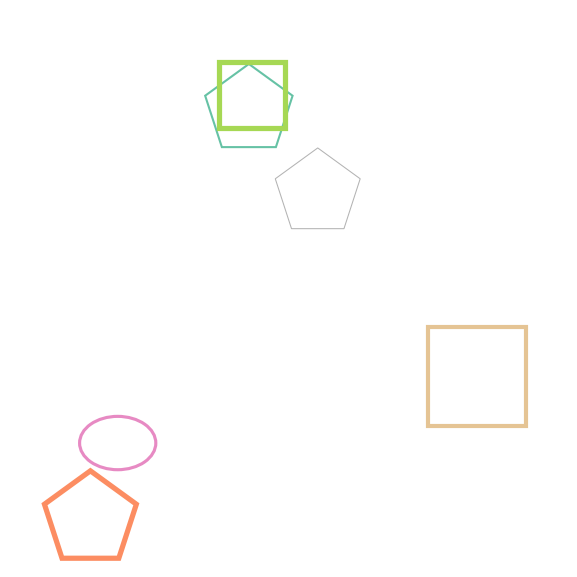[{"shape": "pentagon", "thickness": 1, "radius": 0.4, "center": [0.431, 0.809]}, {"shape": "pentagon", "thickness": 2.5, "radius": 0.42, "center": [0.157, 0.1]}, {"shape": "oval", "thickness": 1.5, "radius": 0.33, "center": [0.204, 0.232]}, {"shape": "square", "thickness": 2.5, "radius": 0.29, "center": [0.436, 0.834]}, {"shape": "square", "thickness": 2, "radius": 0.43, "center": [0.826, 0.347]}, {"shape": "pentagon", "thickness": 0.5, "radius": 0.39, "center": [0.55, 0.666]}]